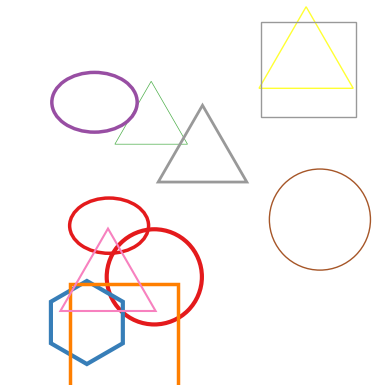[{"shape": "circle", "thickness": 3, "radius": 0.62, "center": [0.401, 0.281]}, {"shape": "oval", "thickness": 2.5, "radius": 0.51, "center": [0.283, 0.414]}, {"shape": "hexagon", "thickness": 3, "radius": 0.54, "center": [0.226, 0.162]}, {"shape": "triangle", "thickness": 0.5, "radius": 0.54, "center": [0.393, 0.68]}, {"shape": "oval", "thickness": 2.5, "radius": 0.55, "center": [0.245, 0.734]}, {"shape": "square", "thickness": 2.5, "radius": 0.7, "center": [0.323, 0.122]}, {"shape": "triangle", "thickness": 1, "radius": 0.71, "center": [0.795, 0.841]}, {"shape": "circle", "thickness": 1, "radius": 0.66, "center": [0.831, 0.43]}, {"shape": "triangle", "thickness": 1.5, "radius": 0.71, "center": [0.28, 0.264]}, {"shape": "triangle", "thickness": 2, "radius": 0.66, "center": [0.526, 0.594]}, {"shape": "square", "thickness": 1, "radius": 0.62, "center": [0.802, 0.82]}]